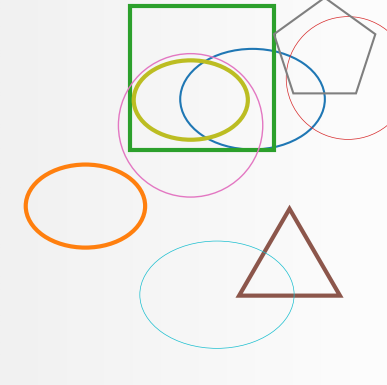[{"shape": "oval", "thickness": 1.5, "radius": 0.93, "center": [0.652, 0.742]}, {"shape": "oval", "thickness": 3, "radius": 0.77, "center": [0.22, 0.465]}, {"shape": "square", "thickness": 3, "radius": 0.93, "center": [0.522, 0.797]}, {"shape": "circle", "thickness": 0.5, "radius": 0.8, "center": [0.898, 0.797]}, {"shape": "triangle", "thickness": 3, "radius": 0.75, "center": [0.747, 0.307]}, {"shape": "circle", "thickness": 1, "radius": 0.93, "center": [0.492, 0.674]}, {"shape": "pentagon", "thickness": 1.5, "radius": 0.69, "center": [0.838, 0.869]}, {"shape": "oval", "thickness": 3, "radius": 0.74, "center": [0.492, 0.74]}, {"shape": "oval", "thickness": 0.5, "radius": 1.0, "center": [0.56, 0.235]}]